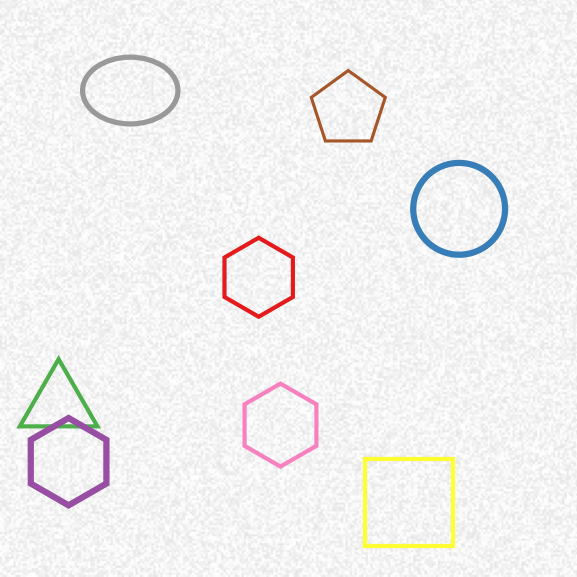[{"shape": "hexagon", "thickness": 2, "radius": 0.34, "center": [0.448, 0.519]}, {"shape": "circle", "thickness": 3, "radius": 0.4, "center": [0.795, 0.638]}, {"shape": "triangle", "thickness": 2, "radius": 0.39, "center": [0.102, 0.3]}, {"shape": "hexagon", "thickness": 3, "radius": 0.38, "center": [0.119, 0.2]}, {"shape": "square", "thickness": 2, "radius": 0.38, "center": [0.709, 0.129]}, {"shape": "pentagon", "thickness": 1.5, "radius": 0.34, "center": [0.603, 0.81]}, {"shape": "hexagon", "thickness": 2, "radius": 0.36, "center": [0.486, 0.263]}, {"shape": "oval", "thickness": 2.5, "radius": 0.41, "center": [0.226, 0.842]}]